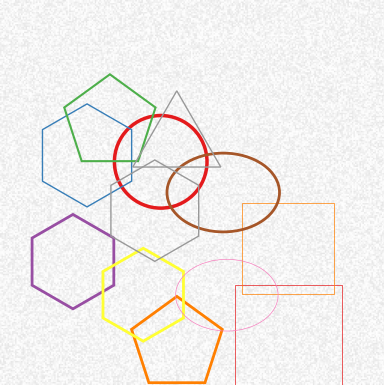[{"shape": "square", "thickness": 0.5, "radius": 0.69, "center": [0.749, 0.123]}, {"shape": "circle", "thickness": 2.5, "radius": 0.6, "center": [0.417, 0.58]}, {"shape": "hexagon", "thickness": 1, "radius": 0.67, "center": [0.226, 0.596]}, {"shape": "pentagon", "thickness": 1.5, "radius": 0.62, "center": [0.285, 0.682]}, {"shape": "hexagon", "thickness": 2, "radius": 0.61, "center": [0.189, 0.32]}, {"shape": "square", "thickness": 0.5, "radius": 0.6, "center": [0.747, 0.354]}, {"shape": "pentagon", "thickness": 2, "radius": 0.62, "center": [0.46, 0.106]}, {"shape": "hexagon", "thickness": 2, "radius": 0.6, "center": [0.372, 0.234]}, {"shape": "oval", "thickness": 2, "radius": 0.73, "center": [0.58, 0.5]}, {"shape": "oval", "thickness": 0.5, "radius": 0.67, "center": [0.589, 0.233]}, {"shape": "triangle", "thickness": 1, "radius": 0.66, "center": [0.459, 0.632]}, {"shape": "hexagon", "thickness": 1, "radius": 0.66, "center": [0.402, 0.453]}]